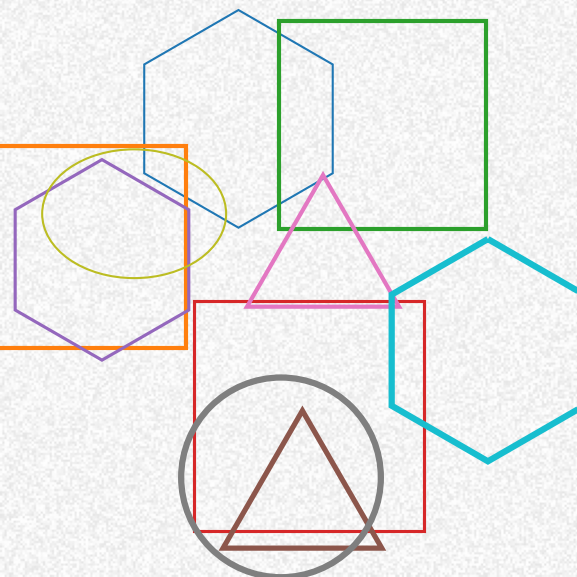[{"shape": "hexagon", "thickness": 1, "radius": 0.94, "center": [0.413, 0.793]}, {"shape": "square", "thickness": 2, "radius": 0.87, "center": [0.147, 0.572]}, {"shape": "square", "thickness": 2, "radius": 0.9, "center": [0.662, 0.782]}, {"shape": "square", "thickness": 1.5, "radius": 0.99, "center": [0.535, 0.279]}, {"shape": "hexagon", "thickness": 1.5, "radius": 0.87, "center": [0.177, 0.549]}, {"shape": "triangle", "thickness": 2.5, "radius": 0.79, "center": [0.524, 0.129]}, {"shape": "triangle", "thickness": 2, "radius": 0.76, "center": [0.559, 0.544]}, {"shape": "circle", "thickness": 3, "radius": 0.86, "center": [0.487, 0.173]}, {"shape": "oval", "thickness": 1, "radius": 0.8, "center": [0.232, 0.629]}, {"shape": "hexagon", "thickness": 3, "radius": 0.96, "center": [0.845, 0.393]}]